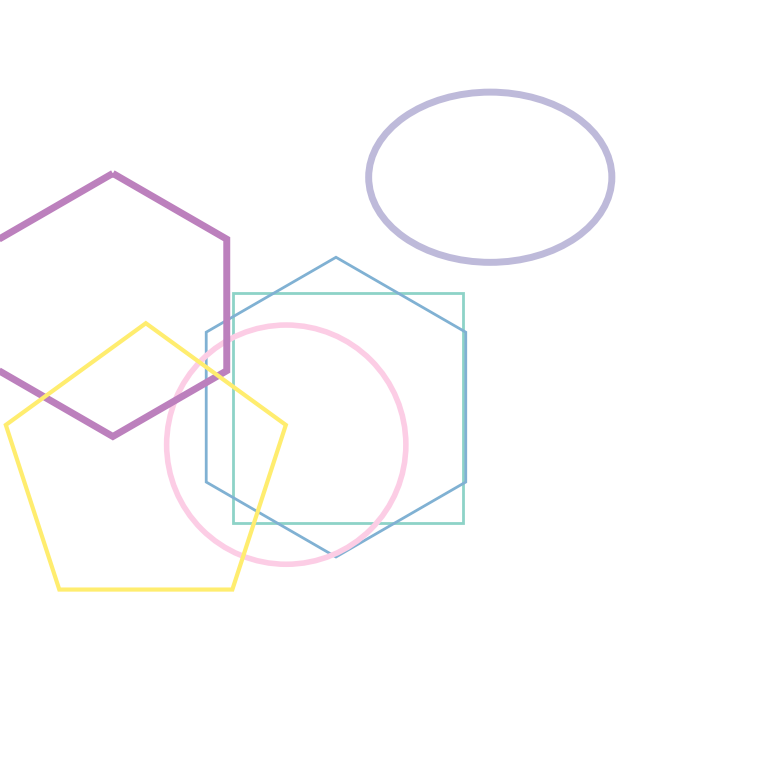[{"shape": "square", "thickness": 1, "radius": 0.75, "center": [0.452, 0.47]}, {"shape": "oval", "thickness": 2.5, "radius": 0.79, "center": [0.637, 0.77]}, {"shape": "hexagon", "thickness": 1, "radius": 0.97, "center": [0.436, 0.471]}, {"shape": "circle", "thickness": 2, "radius": 0.78, "center": [0.372, 0.423]}, {"shape": "hexagon", "thickness": 2.5, "radius": 0.85, "center": [0.147, 0.604]}, {"shape": "pentagon", "thickness": 1.5, "radius": 0.96, "center": [0.189, 0.389]}]